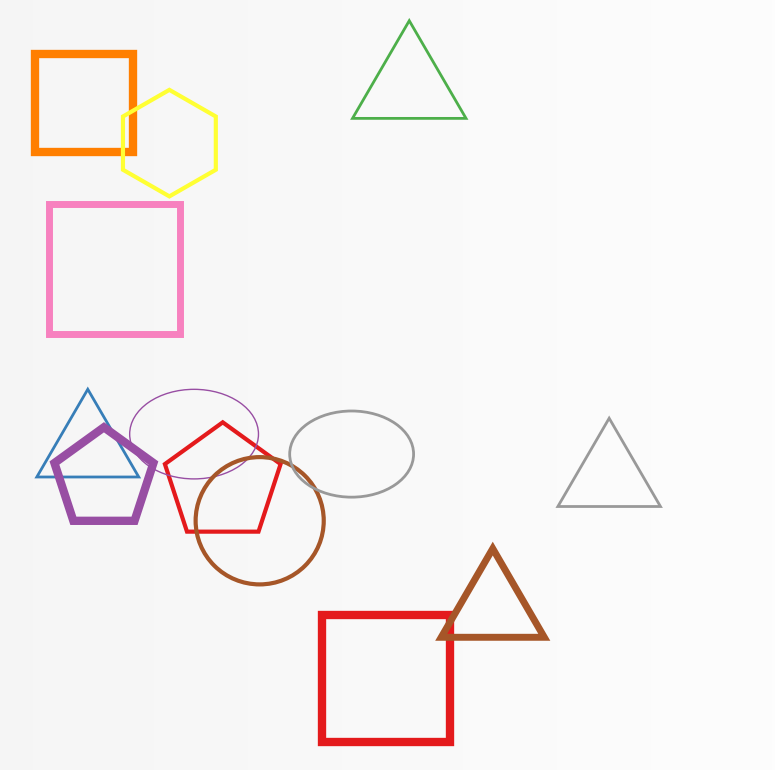[{"shape": "pentagon", "thickness": 1.5, "radius": 0.39, "center": [0.287, 0.373]}, {"shape": "square", "thickness": 3, "radius": 0.41, "center": [0.499, 0.119]}, {"shape": "triangle", "thickness": 1, "radius": 0.38, "center": [0.113, 0.418]}, {"shape": "triangle", "thickness": 1, "radius": 0.42, "center": [0.528, 0.889]}, {"shape": "pentagon", "thickness": 3, "radius": 0.34, "center": [0.134, 0.378]}, {"shape": "oval", "thickness": 0.5, "radius": 0.42, "center": [0.25, 0.436]}, {"shape": "square", "thickness": 3, "radius": 0.32, "center": [0.108, 0.867]}, {"shape": "hexagon", "thickness": 1.5, "radius": 0.35, "center": [0.219, 0.814]}, {"shape": "triangle", "thickness": 2.5, "radius": 0.38, "center": [0.636, 0.211]}, {"shape": "circle", "thickness": 1.5, "radius": 0.41, "center": [0.335, 0.324]}, {"shape": "square", "thickness": 2.5, "radius": 0.42, "center": [0.148, 0.651]}, {"shape": "triangle", "thickness": 1, "radius": 0.38, "center": [0.786, 0.38]}, {"shape": "oval", "thickness": 1, "radius": 0.4, "center": [0.454, 0.41]}]